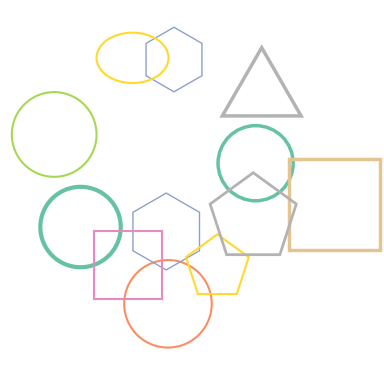[{"shape": "circle", "thickness": 2.5, "radius": 0.49, "center": [0.664, 0.576]}, {"shape": "circle", "thickness": 3, "radius": 0.52, "center": [0.209, 0.41]}, {"shape": "circle", "thickness": 1.5, "radius": 0.57, "center": [0.436, 0.211]}, {"shape": "hexagon", "thickness": 1, "radius": 0.42, "center": [0.452, 0.845]}, {"shape": "hexagon", "thickness": 1, "radius": 0.5, "center": [0.432, 0.399]}, {"shape": "square", "thickness": 1.5, "radius": 0.44, "center": [0.333, 0.311]}, {"shape": "circle", "thickness": 1.5, "radius": 0.55, "center": [0.141, 0.651]}, {"shape": "pentagon", "thickness": 1.5, "radius": 0.43, "center": [0.565, 0.306]}, {"shape": "oval", "thickness": 1.5, "radius": 0.47, "center": [0.344, 0.85]}, {"shape": "square", "thickness": 2.5, "radius": 0.59, "center": [0.868, 0.468]}, {"shape": "pentagon", "thickness": 2, "radius": 0.59, "center": [0.658, 0.434]}, {"shape": "triangle", "thickness": 2.5, "radius": 0.59, "center": [0.68, 0.758]}]